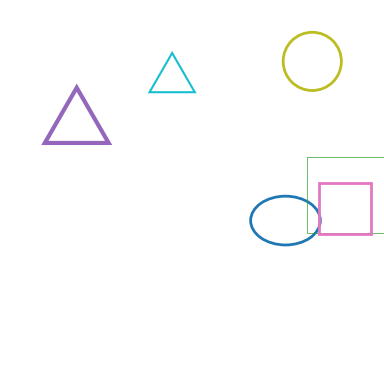[{"shape": "oval", "thickness": 2, "radius": 0.45, "center": [0.742, 0.427]}, {"shape": "square", "thickness": 0.5, "radius": 0.5, "center": [0.897, 0.494]}, {"shape": "triangle", "thickness": 3, "radius": 0.48, "center": [0.199, 0.677]}, {"shape": "square", "thickness": 2, "radius": 0.33, "center": [0.896, 0.459]}, {"shape": "circle", "thickness": 2, "radius": 0.38, "center": [0.811, 0.841]}, {"shape": "triangle", "thickness": 1.5, "radius": 0.34, "center": [0.447, 0.794]}]